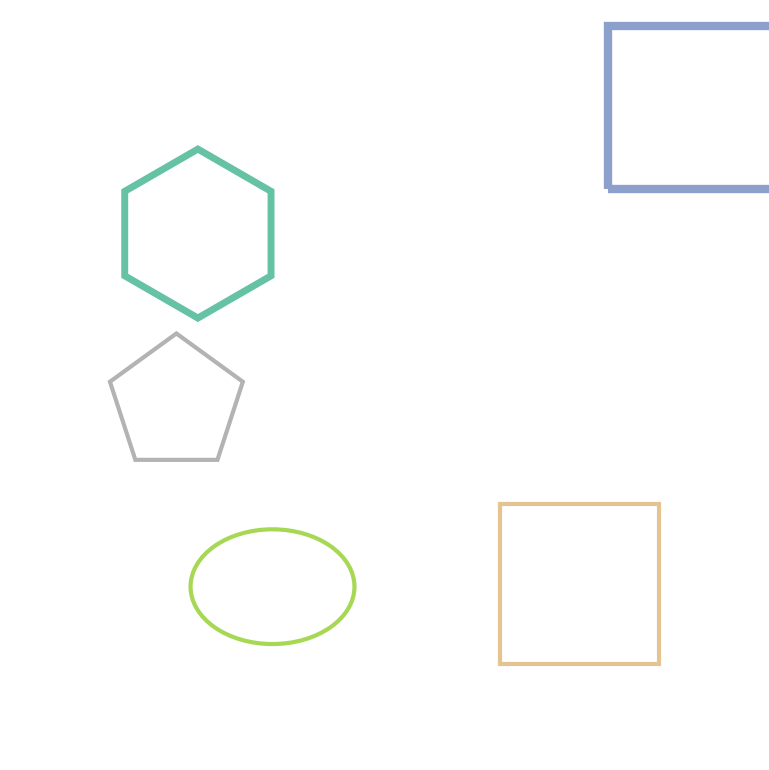[{"shape": "hexagon", "thickness": 2.5, "radius": 0.55, "center": [0.257, 0.697]}, {"shape": "square", "thickness": 3, "radius": 0.53, "center": [0.895, 0.86]}, {"shape": "oval", "thickness": 1.5, "radius": 0.53, "center": [0.354, 0.238]}, {"shape": "square", "thickness": 1.5, "radius": 0.52, "center": [0.753, 0.242]}, {"shape": "pentagon", "thickness": 1.5, "radius": 0.45, "center": [0.229, 0.476]}]